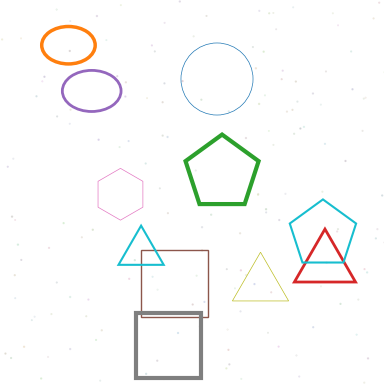[{"shape": "circle", "thickness": 0.5, "radius": 0.47, "center": [0.564, 0.795]}, {"shape": "oval", "thickness": 2.5, "radius": 0.35, "center": [0.178, 0.883]}, {"shape": "pentagon", "thickness": 3, "radius": 0.5, "center": [0.577, 0.551]}, {"shape": "triangle", "thickness": 2, "radius": 0.46, "center": [0.844, 0.313]}, {"shape": "oval", "thickness": 2, "radius": 0.38, "center": [0.238, 0.764]}, {"shape": "square", "thickness": 1, "radius": 0.44, "center": [0.454, 0.265]}, {"shape": "hexagon", "thickness": 0.5, "radius": 0.34, "center": [0.313, 0.495]}, {"shape": "square", "thickness": 3, "radius": 0.42, "center": [0.437, 0.103]}, {"shape": "triangle", "thickness": 0.5, "radius": 0.42, "center": [0.677, 0.26]}, {"shape": "pentagon", "thickness": 1.5, "radius": 0.45, "center": [0.839, 0.391]}, {"shape": "triangle", "thickness": 1.5, "radius": 0.34, "center": [0.366, 0.346]}]